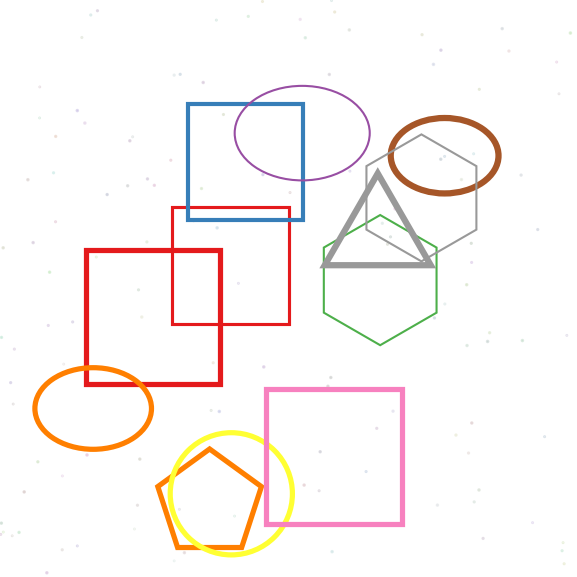[{"shape": "square", "thickness": 2.5, "radius": 0.58, "center": [0.265, 0.451]}, {"shape": "square", "thickness": 1.5, "radius": 0.5, "center": [0.399, 0.539]}, {"shape": "square", "thickness": 2, "radius": 0.5, "center": [0.425, 0.719]}, {"shape": "hexagon", "thickness": 1, "radius": 0.56, "center": [0.658, 0.514]}, {"shape": "oval", "thickness": 1, "radius": 0.58, "center": [0.523, 0.769]}, {"shape": "pentagon", "thickness": 2.5, "radius": 0.47, "center": [0.363, 0.127]}, {"shape": "oval", "thickness": 2.5, "radius": 0.5, "center": [0.161, 0.292]}, {"shape": "circle", "thickness": 2.5, "radius": 0.53, "center": [0.401, 0.144]}, {"shape": "oval", "thickness": 3, "radius": 0.47, "center": [0.77, 0.729]}, {"shape": "square", "thickness": 2.5, "radius": 0.59, "center": [0.578, 0.209]}, {"shape": "hexagon", "thickness": 1, "radius": 0.55, "center": [0.73, 0.656]}, {"shape": "triangle", "thickness": 3, "radius": 0.53, "center": [0.654, 0.593]}]